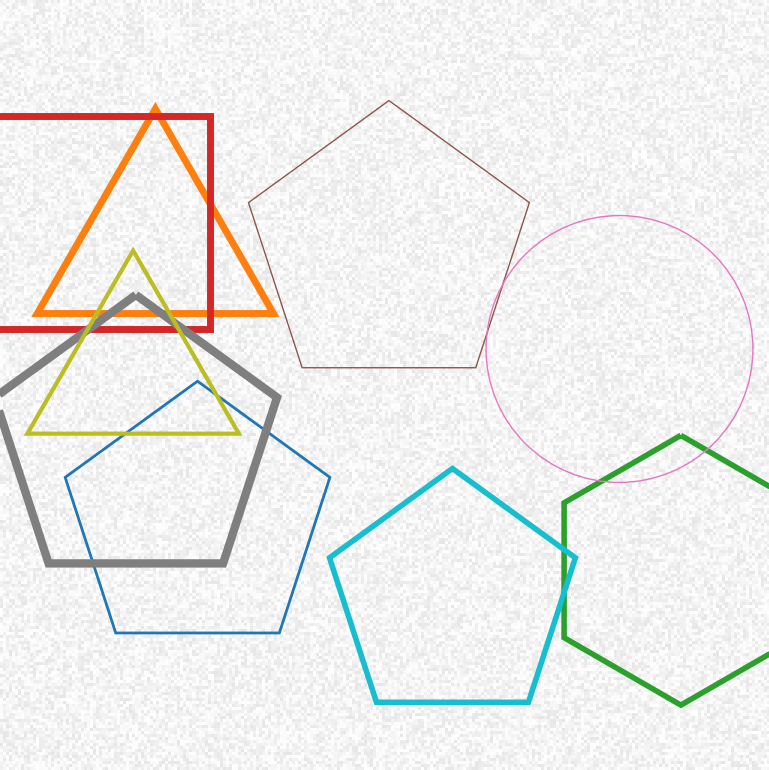[{"shape": "pentagon", "thickness": 1, "radius": 0.9, "center": [0.257, 0.324]}, {"shape": "triangle", "thickness": 2.5, "radius": 0.89, "center": [0.202, 0.681]}, {"shape": "hexagon", "thickness": 2, "radius": 0.88, "center": [0.884, 0.259]}, {"shape": "square", "thickness": 2.5, "radius": 0.69, "center": [0.135, 0.711]}, {"shape": "pentagon", "thickness": 0.5, "radius": 0.96, "center": [0.505, 0.678]}, {"shape": "circle", "thickness": 0.5, "radius": 0.87, "center": [0.805, 0.547]}, {"shape": "pentagon", "thickness": 3, "radius": 0.96, "center": [0.176, 0.424]}, {"shape": "triangle", "thickness": 1.5, "radius": 0.79, "center": [0.173, 0.516]}, {"shape": "pentagon", "thickness": 2, "radius": 0.84, "center": [0.588, 0.224]}]